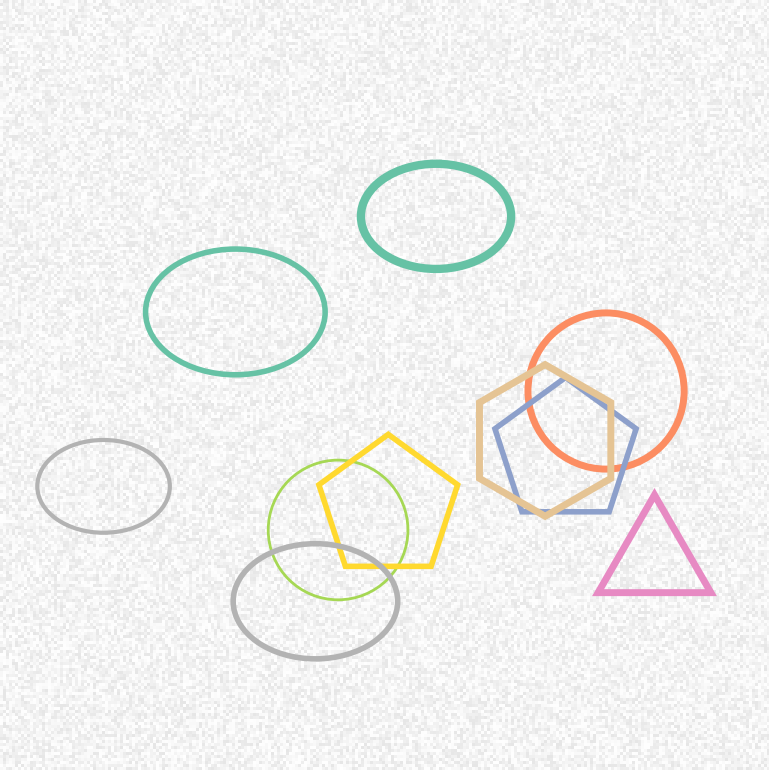[{"shape": "oval", "thickness": 3, "radius": 0.49, "center": [0.566, 0.719]}, {"shape": "oval", "thickness": 2, "radius": 0.58, "center": [0.306, 0.595]}, {"shape": "circle", "thickness": 2.5, "radius": 0.51, "center": [0.787, 0.492]}, {"shape": "pentagon", "thickness": 2, "radius": 0.48, "center": [0.734, 0.413]}, {"shape": "triangle", "thickness": 2.5, "radius": 0.42, "center": [0.85, 0.273]}, {"shape": "circle", "thickness": 1, "radius": 0.45, "center": [0.439, 0.312]}, {"shape": "pentagon", "thickness": 2, "radius": 0.47, "center": [0.504, 0.341]}, {"shape": "hexagon", "thickness": 2.5, "radius": 0.49, "center": [0.708, 0.428]}, {"shape": "oval", "thickness": 2, "radius": 0.53, "center": [0.41, 0.219]}, {"shape": "oval", "thickness": 1.5, "radius": 0.43, "center": [0.135, 0.368]}]